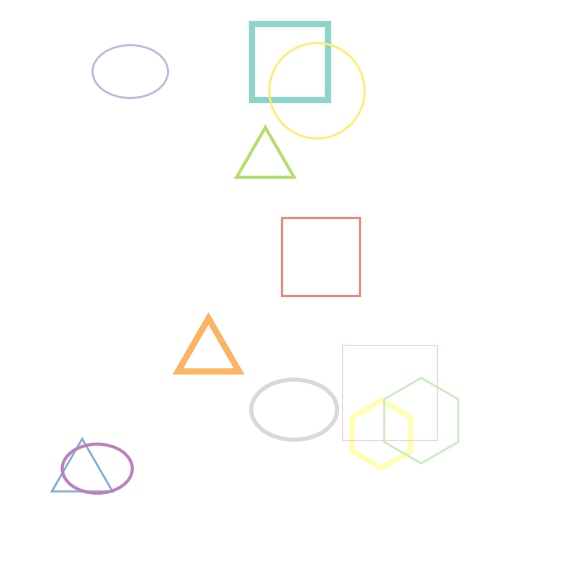[{"shape": "square", "thickness": 3, "radius": 0.33, "center": [0.502, 0.892]}, {"shape": "hexagon", "thickness": 2.5, "radius": 0.29, "center": [0.66, 0.247]}, {"shape": "oval", "thickness": 1, "radius": 0.33, "center": [0.226, 0.875]}, {"shape": "square", "thickness": 1, "radius": 0.34, "center": [0.555, 0.554]}, {"shape": "triangle", "thickness": 1, "radius": 0.3, "center": [0.142, 0.179]}, {"shape": "triangle", "thickness": 3, "radius": 0.31, "center": [0.361, 0.387]}, {"shape": "triangle", "thickness": 1.5, "radius": 0.29, "center": [0.459, 0.721]}, {"shape": "square", "thickness": 0.5, "radius": 0.41, "center": [0.675, 0.319]}, {"shape": "oval", "thickness": 2, "radius": 0.37, "center": [0.509, 0.29]}, {"shape": "oval", "thickness": 1.5, "radius": 0.3, "center": [0.168, 0.188]}, {"shape": "hexagon", "thickness": 1, "radius": 0.37, "center": [0.729, 0.271]}, {"shape": "circle", "thickness": 1, "radius": 0.41, "center": [0.549, 0.842]}]